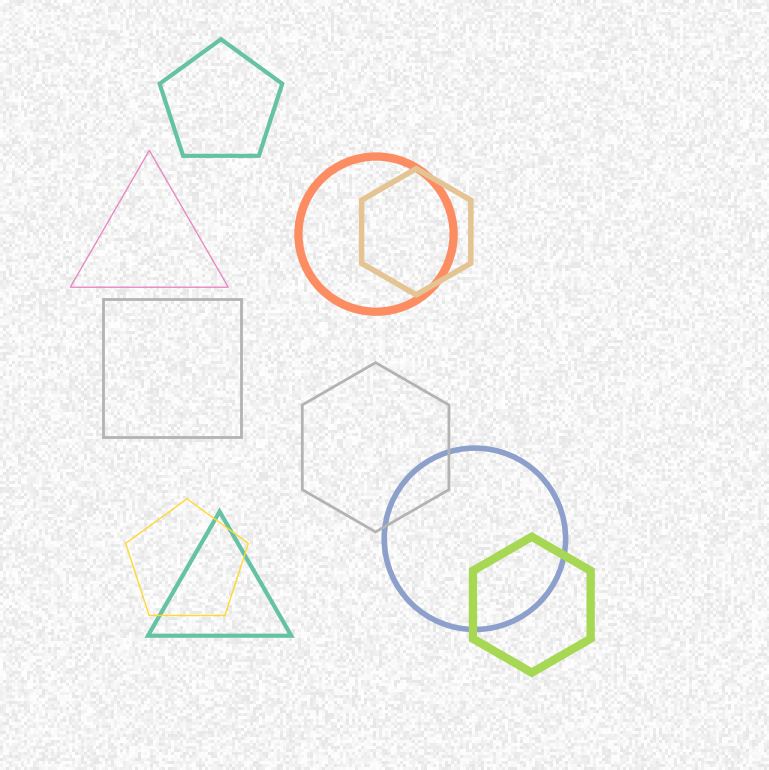[{"shape": "pentagon", "thickness": 1.5, "radius": 0.42, "center": [0.287, 0.865]}, {"shape": "triangle", "thickness": 1.5, "radius": 0.54, "center": [0.285, 0.228]}, {"shape": "circle", "thickness": 3, "radius": 0.5, "center": [0.488, 0.696]}, {"shape": "circle", "thickness": 2, "radius": 0.59, "center": [0.617, 0.3]}, {"shape": "triangle", "thickness": 0.5, "radius": 0.59, "center": [0.194, 0.686]}, {"shape": "hexagon", "thickness": 3, "radius": 0.44, "center": [0.691, 0.215]}, {"shape": "pentagon", "thickness": 0.5, "radius": 0.42, "center": [0.243, 0.268]}, {"shape": "hexagon", "thickness": 2, "radius": 0.41, "center": [0.54, 0.699]}, {"shape": "hexagon", "thickness": 1, "radius": 0.55, "center": [0.488, 0.419]}, {"shape": "square", "thickness": 1, "radius": 0.45, "center": [0.223, 0.522]}]